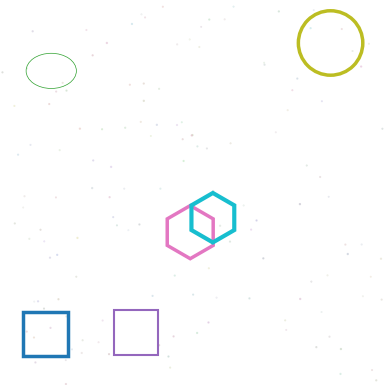[{"shape": "square", "thickness": 2.5, "radius": 0.29, "center": [0.118, 0.133]}, {"shape": "oval", "thickness": 0.5, "radius": 0.33, "center": [0.133, 0.816]}, {"shape": "square", "thickness": 1.5, "radius": 0.29, "center": [0.353, 0.136]}, {"shape": "hexagon", "thickness": 2.5, "radius": 0.34, "center": [0.494, 0.397]}, {"shape": "circle", "thickness": 2.5, "radius": 0.42, "center": [0.859, 0.888]}, {"shape": "hexagon", "thickness": 3, "radius": 0.32, "center": [0.553, 0.435]}]